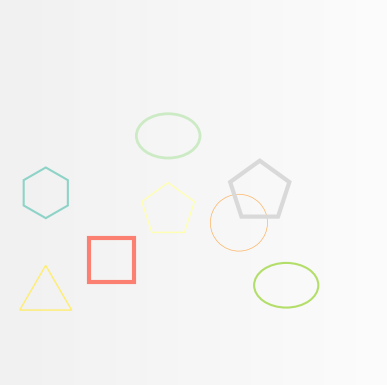[{"shape": "hexagon", "thickness": 1.5, "radius": 0.33, "center": [0.118, 0.499]}, {"shape": "pentagon", "thickness": 1, "radius": 0.36, "center": [0.434, 0.454]}, {"shape": "square", "thickness": 3, "radius": 0.29, "center": [0.288, 0.324]}, {"shape": "circle", "thickness": 0.5, "radius": 0.37, "center": [0.617, 0.422]}, {"shape": "oval", "thickness": 1.5, "radius": 0.41, "center": [0.739, 0.259]}, {"shape": "pentagon", "thickness": 3, "radius": 0.4, "center": [0.67, 0.502]}, {"shape": "oval", "thickness": 2, "radius": 0.41, "center": [0.434, 0.647]}, {"shape": "triangle", "thickness": 1, "radius": 0.39, "center": [0.118, 0.233]}]